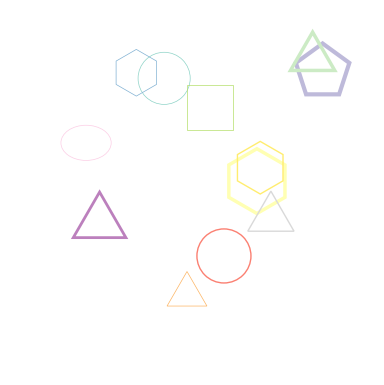[{"shape": "circle", "thickness": 0.5, "radius": 0.34, "center": [0.426, 0.797]}, {"shape": "hexagon", "thickness": 2.5, "radius": 0.42, "center": [0.667, 0.53]}, {"shape": "pentagon", "thickness": 3, "radius": 0.37, "center": [0.838, 0.814]}, {"shape": "circle", "thickness": 1, "radius": 0.35, "center": [0.582, 0.335]}, {"shape": "hexagon", "thickness": 0.5, "radius": 0.3, "center": [0.354, 0.811]}, {"shape": "triangle", "thickness": 0.5, "radius": 0.3, "center": [0.486, 0.235]}, {"shape": "square", "thickness": 0.5, "radius": 0.29, "center": [0.545, 0.721]}, {"shape": "oval", "thickness": 0.5, "radius": 0.33, "center": [0.224, 0.629]}, {"shape": "triangle", "thickness": 1, "radius": 0.35, "center": [0.704, 0.434]}, {"shape": "triangle", "thickness": 2, "radius": 0.39, "center": [0.259, 0.422]}, {"shape": "triangle", "thickness": 2.5, "radius": 0.33, "center": [0.812, 0.85]}, {"shape": "hexagon", "thickness": 1, "radius": 0.34, "center": [0.676, 0.564]}]